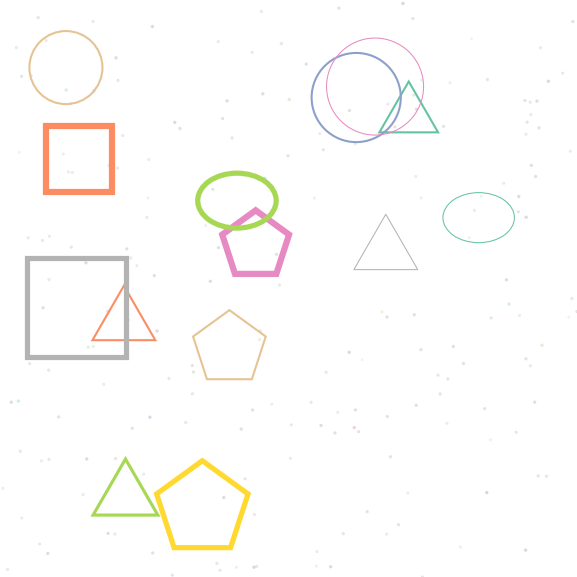[{"shape": "triangle", "thickness": 1, "radius": 0.29, "center": [0.708, 0.799]}, {"shape": "oval", "thickness": 0.5, "radius": 0.31, "center": [0.829, 0.622]}, {"shape": "triangle", "thickness": 1, "radius": 0.31, "center": [0.215, 0.441]}, {"shape": "square", "thickness": 3, "radius": 0.29, "center": [0.136, 0.723]}, {"shape": "circle", "thickness": 1, "radius": 0.39, "center": [0.617, 0.83]}, {"shape": "pentagon", "thickness": 3, "radius": 0.3, "center": [0.443, 0.574]}, {"shape": "circle", "thickness": 0.5, "radius": 0.42, "center": [0.649, 0.849]}, {"shape": "triangle", "thickness": 1.5, "radius": 0.32, "center": [0.217, 0.14]}, {"shape": "oval", "thickness": 2.5, "radius": 0.34, "center": [0.41, 0.652]}, {"shape": "pentagon", "thickness": 2.5, "radius": 0.42, "center": [0.35, 0.118]}, {"shape": "pentagon", "thickness": 1, "radius": 0.33, "center": [0.397, 0.396]}, {"shape": "circle", "thickness": 1, "radius": 0.32, "center": [0.114, 0.882]}, {"shape": "triangle", "thickness": 0.5, "radius": 0.32, "center": [0.668, 0.564]}, {"shape": "square", "thickness": 2.5, "radius": 0.43, "center": [0.133, 0.467]}]